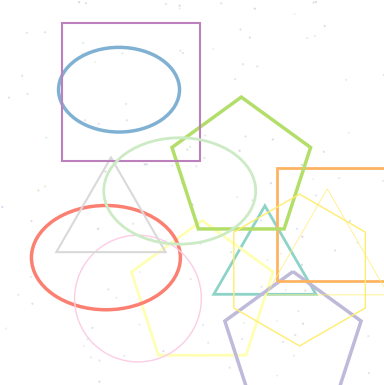[{"shape": "triangle", "thickness": 2, "radius": 0.77, "center": [0.688, 0.312]}, {"shape": "pentagon", "thickness": 2, "radius": 0.97, "center": [0.525, 0.234]}, {"shape": "pentagon", "thickness": 2.5, "radius": 0.93, "center": [0.761, 0.109]}, {"shape": "oval", "thickness": 2.5, "radius": 0.97, "center": [0.275, 0.331]}, {"shape": "oval", "thickness": 2.5, "radius": 0.79, "center": [0.309, 0.767]}, {"shape": "square", "thickness": 2, "radius": 0.73, "center": [0.866, 0.417]}, {"shape": "pentagon", "thickness": 2.5, "radius": 0.95, "center": [0.627, 0.558]}, {"shape": "circle", "thickness": 1, "radius": 0.82, "center": [0.358, 0.224]}, {"shape": "triangle", "thickness": 1.5, "radius": 0.82, "center": [0.288, 0.427]}, {"shape": "square", "thickness": 1.5, "radius": 0.9, "center": [0.34, 0.761]}, {"shape": "oval", "thickness": 2, "radius": 0.99, "center": [0.467, 0.504]}, {"shape": "hexagon", "thickness": 1, "radius": 0.99, "center": [0.778, 0.299]}, {"shape": "triangle", "thickness": 0.5, "radius": 0.92, "center": [0.85, 0.326]}]